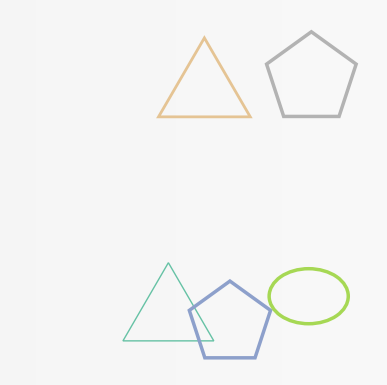[{"shape": "triangle", "thickness": 1, "radius": 0.68, "center": [0.435, 0.182]}, {"shape": "pentagon", "thickness": 2.5, "radius": 0.55, "center": [0.593, 0.16]}, {"shape": "oval", "thickness": 2.5, "radius": 0.51, "center": [0.797, 0.231]}, {"shape": "triangle", "thickness": 2, "radius": 0.68, "center": [0.527, 0.765]}, {"shape": "pentagon", "thickness": 2.5, "radius": 0.61, "center": [0.804, 0.796]}]